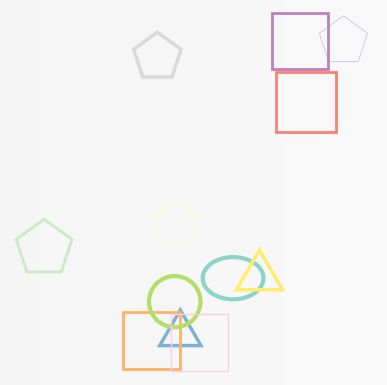[{"shape": "oval", "thickness": 3, "radius": 0.39, "center": [0.602, 0.277]}, {"shape": "pentagon", "thickness": 0.5, "radius": 0.31, "center": [0.454, 0.418]}, {"shape": "pentagon", "thickness": 0.5, "radius": 0.33, "center": [0.886, 0.893]}, {"shape": "square", "thickness": 2, "radius": 0.38, "center": [0.79, 0.735]}, {"shape": "triangle", "thickness": 2.5, "radius": 0.31, "center": [0.465, 0.133]}, {"shape": "square", "thickness": 2, "radius": 0.37, "center": [0.391, 0.116]}, {"shape": "circle", "thickness": 3, "radius": 0.33, "center": [0.451, 0.217]}, {"shape": "square", "thickness": 1, "radius": 0.37, "center": [0.516, 0.11]}, {"shape": "pentagon", "thickness": 2.5, "radius": 0.32, "center": [0.406, 0.852]}, {"shape": "square", "thickness": 2, "radius": 0.37, "center": [0.774, 0.894]}, {"shape": "pentagon", "thickness": 2, "radius": 0.38, "center": [0.114, 0.355]}, {"shape": "triangle", "thickness": 2.5, "radius": 0.34, "center": [0.67, 0.282]}]